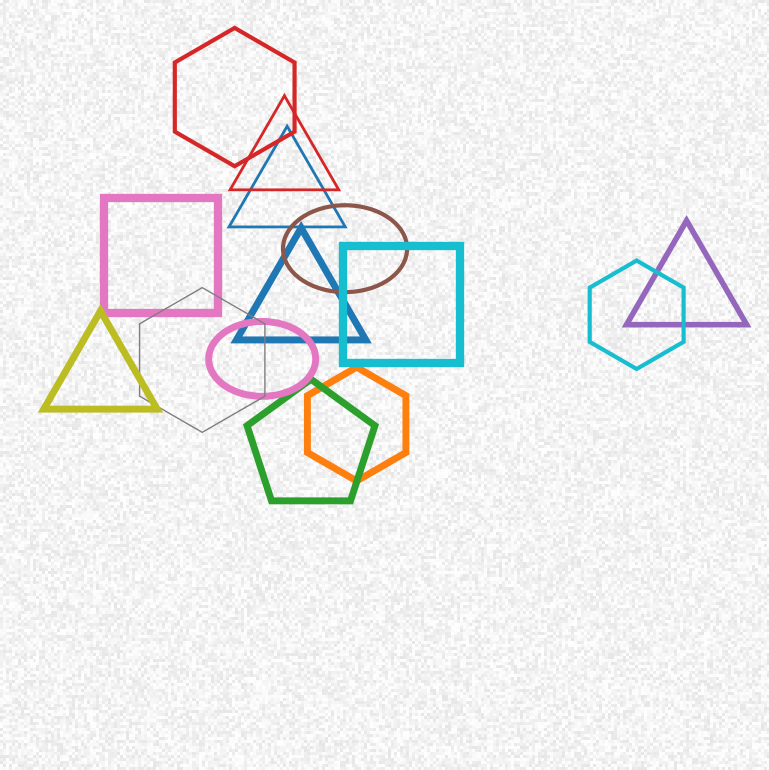[{"shape": "triangle", "thickness": 1, "radius": 0.44, "center": [0.373, 0.749]}, {"shape": "triangle", "thickness": 2.5, "radius": 0.48, "center": [0.391, 0.607]}, {"shape": "hexagon", "thickness": 2.5, "radius": 0.37, "center": [0.463, 0.449]}, {"shape": "pentagon", "thickness": 2.5, "radius": 0.44, "center": [0.404, 0.42]}, {"shape": "hexagon", "thickness": 1.5, "radius": 0.45, "center": [0.305, 0.874]}, {"shape": "triangle", "thickness": 1, "radius": 0.41, "center": [0.369, 0.794]}, {"shape": "triangle", "thickness": 2, "radius": 0.45, "center": [0.892, 0.623]}, {"shape": "oval", "thickness": 1.5, "radius": 0.4, "center": [0.448, 0.677]}, {"shape": "square", "thickness": 3, "radius": 0.37, "center": [0.209, 0.668]}, {"shape": "oval", "thickness": 2.5, "radius": 0.35, "center": [0.341, 0.534]}, {"shape": "hexagon", "thickness": 0.5, "radius": 0.47, "center": [0.263, 0.532]}, {"shape": "triangle", "thickness": 2.5, "radius": 0.43, "center": [0.13, 0.511]}, {"shape": "square", "thickness": 3, "radius": 0.38, "center": [0.522, 0.604]}, {"shape": "hexagon", "thickness": 1.5, "radius": 0.35, "center": [0.827, 0.591]}]